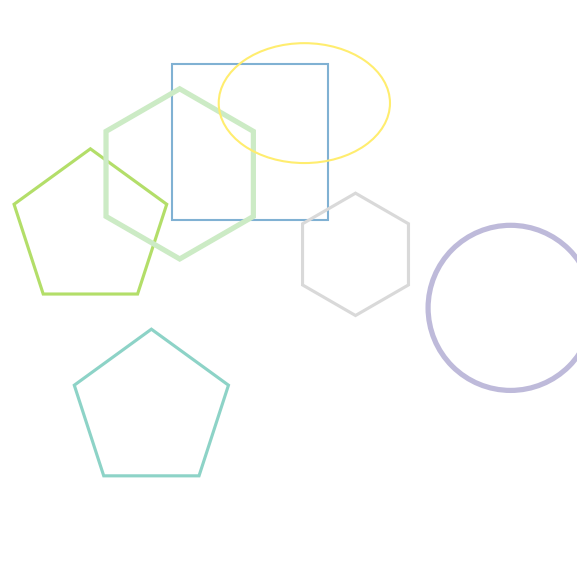[{"shape": "pentagon", "thickness": 1.5, "radius": 0.7, "center": [0.262, 0.289]}, {"shape": "circle", "thickness": 2.5, "radius": 0.71, "center": [0.884, 0.466]}, {"shape": "square", "thickness": 1, "radius": 0.68, "center": [0.434, 0.753]}, {"shape": "pentagon", "thickness": 1.5, "radius": 0.69, "center": [0.157, 0.602]}, {"shape": "hexagon", "thickness": 1.5, "radius": 0.53, "center": [0.616, 0.559]}, {"shape": "hexagon", "thickness": 2.5, "radius": 0.74, "center": [0.311, 0.698]}, {"shape": "oval", "thickness": 1, "radius": 0.74, "center": [0.527, 0.821]}]